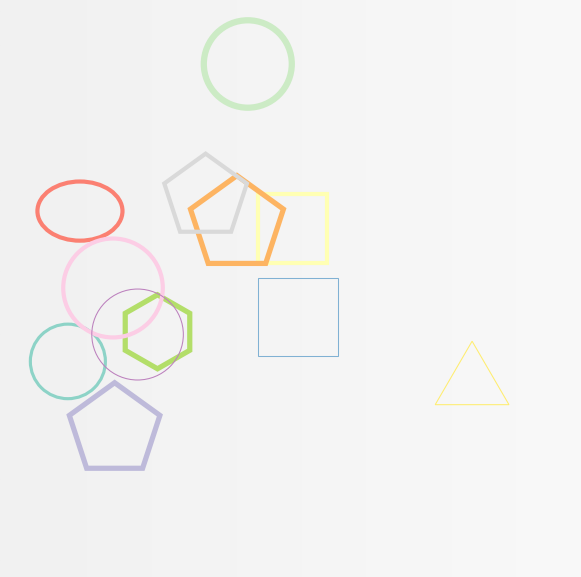[{"shape": "circle", "thickness": 1.5, "radius": 0.32, "center": [0.117, 0.373]}, {"shape": "square", "thickness": 2, "radius": 0.3, "center": [0.503, 0.604]}, {"shape": "pentagon", "thickness": 2.5, "radius": 0.41, "center": [0.197, 0.255]}, {"shape": "oval", "thickness": 2, "radius": 0.37, "center": [0.138, 0.634]}, {"shape": "square", "thickness": 0.5, "radius": 0.34, "center": [0.513, 0.45]}, {"shape": "pentagon", "thickness": 2.5, "radius": 0.42, "center": [0.408, 0.611]}, {"shape": "hexagon", "thickness": 2.5, "radius": 0.32, "center": [0.271, 0.425]}, {"shape": "circle", "thickness": 2, "radius": 0.43, "center": [0.194, 0.5]}, {"shape": "pentagon", "thickness": 2, "radius": 0.37, "center": [0.354, 0.658]}, {"shape": "circle", "thickness": 0.5, "radius": 0.39, "center": [0.237, 0.42]}, {"shape": "circle", "thickness": 3, "radius": 0.38, "center": [0.426, 0.888]}, {"shape": "triangle", "thickness": 0.5, "radius": 0.37, "center": [0.812, 0.335]}]